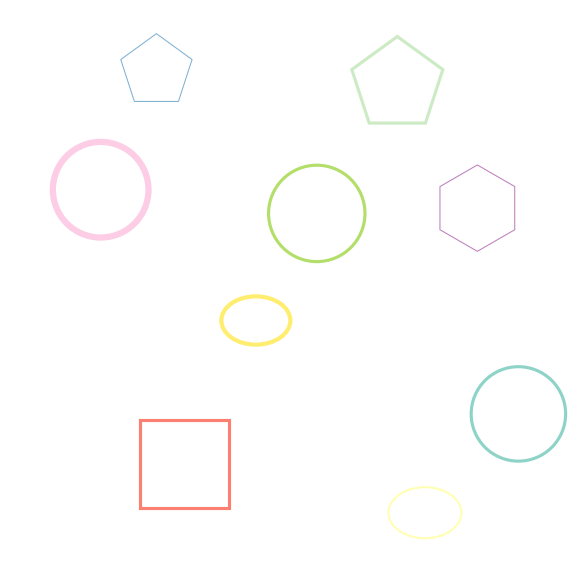[{"shape": "circle", "thickness": 1.5, "radius": 0.41, "center": [0.898, 0.282]}, {"shape": "oval", "thickness": 1, "radius": 0.32, "center": [0.736, 0.111]}, {"shape": "square", "thickness": 1.5, "radius": 0.38, "center": [0.319, 0.195]}, {"shape": "pentagon", "thickness": 0.5, "radius": 0.32, "center": [0.271, 0.876]}, {"shape": "circle", "thickness": 1.5, "radius": 0.42, "center": [0.549, 0.63]}, {"shape": "circle", "thickness": 3, "radius": 0.41, "center": [0.174, 0.671]}, {"shape": "hexagon", "thickness": 0.5, "radius": 0.37, "center": [0.827, 0.639]}, {"shape": "pentagon", "thickness": 1.5, "radius": 0.41, "center": [0.688, 0.853]}, {"shape": "oval", "thickness": 2, "radius": 0.3, "center": [0.443, 0.444]}]